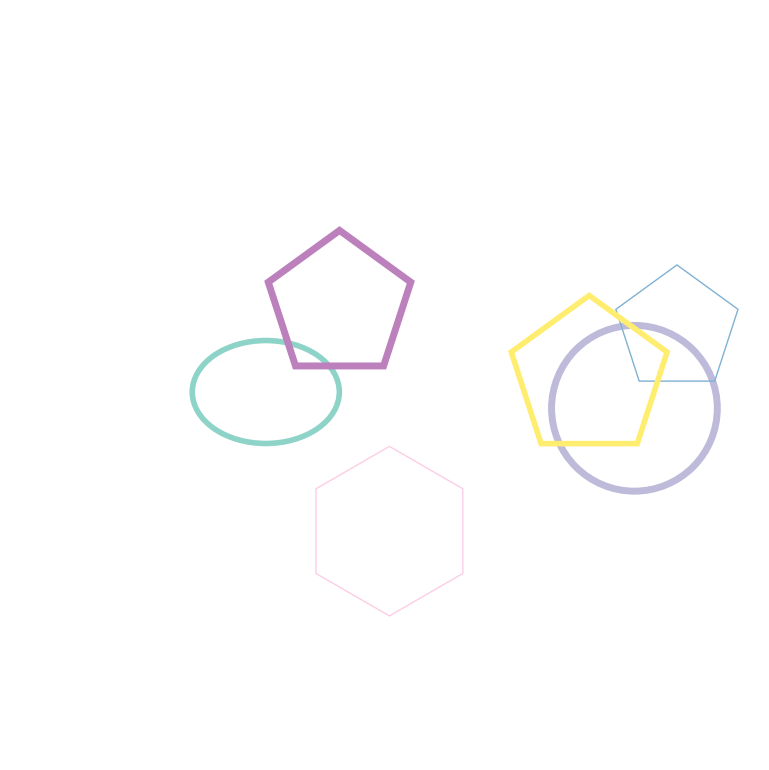[{"shape": "oval", "thickness": 2, "radius": 0.48, "center": [0.345, 0.491]}, {"shape": "circle", "thickness": 2.5, "radius": 0.54, "center": [0.824, 0.47]}, {"shape": "pentagon", "thickness": 0.5, "radius": 0.42, "center": [0.879, 0.573]}, {"shape": "hexagon", "thickness": 0.5, "radius": 0.55, "center": [0.506, 0.31]}, {"shape": "pentagon", "thickness": 2.5, "radius": 0.49, "center": [0.441, 0.603]}, {"shape": "pentagon", "thickness": 2, "radius": 0.53, "center": [0.765, 0.51]}]